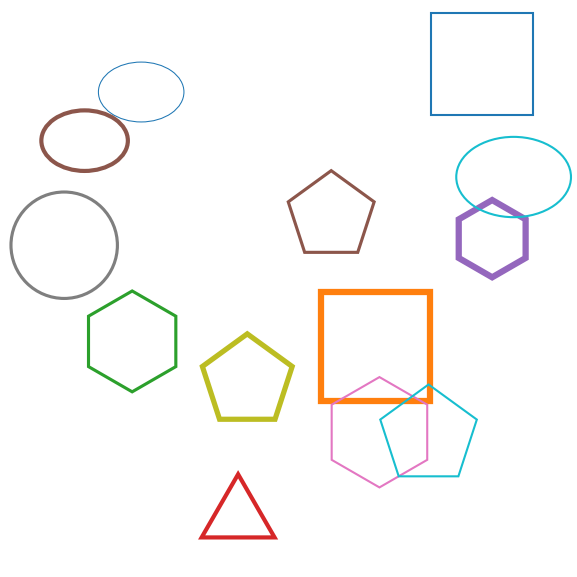[{"shape": "square", "thickness": 1, "radius": 0.44, "center": [0.835, 0.888]}, {"shape": "oval", "thickness": 0.5, "radius": 0.37, "center": [0.244, 0.84]}, {"shape": "square", "thickness": 3, "radius": 0.47, "center": [0.651, 0.399]}, {"shape": "hexagon", "thickness": 1.5, "radius": 0.44, "center": [0.229, 0.408]}, {"shape": "triangle", "thickness": 2, "radius": 0.36, "center": [0.412, 0.105]}, {"shape": "hexagon", "thickness": 3, "radius": 0.33, "center": [0.852, 0.586]}, {"shape": "pentagon", "thickness": 1.5, "radius": 0.39, "center": [0.574, 0.625]}, {"shape": "oval", "thickness": 2, "radius": 0.37, "center": [0.147, 0.756]}, {"shape": "hexagon", "thickness": 1, "radius": 0.48, "center": [0.657, 0.251]}, {"shape": "circle", "thickness": 1.5, "radius": 0.46, "center": [0.111, 0.574]}, {"shape": "pentagon", "thickness": 2.5, "radius": 0.41, "center": [0.428, 0.339]}, {"shape": "pentagon", "thickness": 1, "radius": 0.44, "center": [0.742, 0.245]}, {"shape": "oval", "thickness": 1, "radius": 0.5, "center": [0.889, 0.693]}]